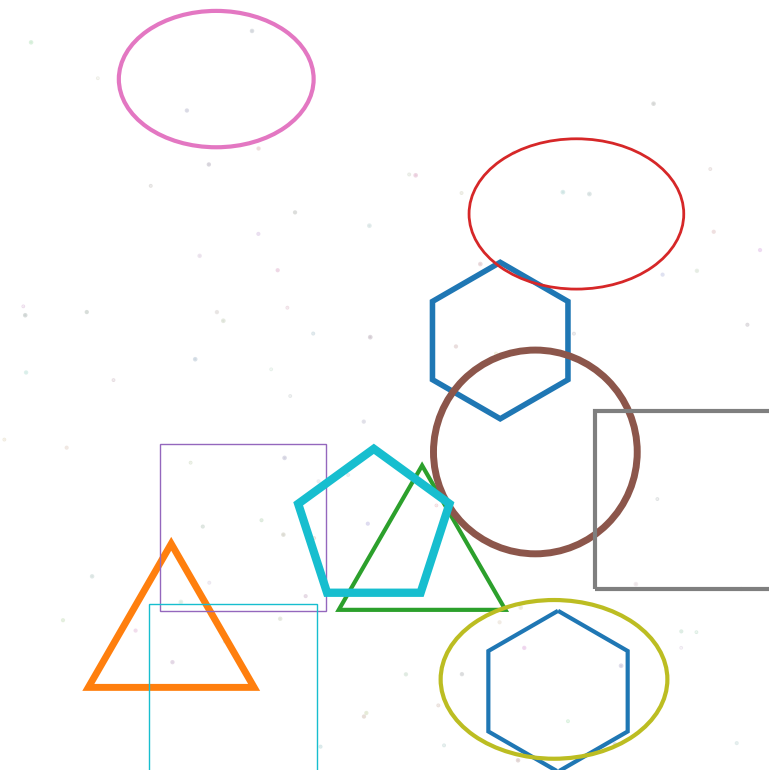[{"shape": "hexagon", "thickness": 2, "radius": 0.51, "center": [0.65, 0.558]}, {"shape": "hexagon", "thickness": 1.5, "radius": 0.52, "center": [0.725, 0.102]}, {"shape": "triangle", "thickness": 2.5, "radius": 0.62, "center": [0.222, 0.169]}, {"shape": "triangle", "thickness": 1.5, "radius": 0.62, "center": [0.548, 0.27]}, {"shape": "oval", "thickness": 1, "radius": 0.7, "center": [0.749, 0.722]}, {"shape": "square", "thickness": 0.5, "radius": 0.54, "center": [0.315, 0.315]}, {"shape": "circle", "thickness": 2.5, "radius": 0.66, "center": [0.695, 0.413]}, {"shape": "oval", "thickness": 1.5, "radius": 0.63, "center": [0.281, 0.897]}, {"shape": "square", "thickness": 1.5, "radius": 0.58, "center": [0.888, 0.351]}, {"shape": "oval", "thickness": 1.5, "radius": 0.74, "center": [0.719, 0.118]}, {"shape": "square", "thickness": 0.5, "radius": 0.55, "center": [0.302, 0.106]}, {"shape": "pentagon", "thickness": 3, "radius": 0.52, "center": [0.486, 0.314]}]